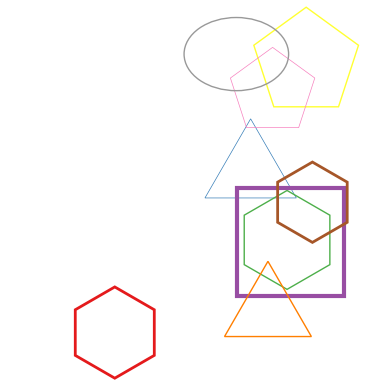[{"shape": "hexagon", "thickness": 2, "radius": 0.59, "center": [0.298, 0.136]}, {"shape": "triangle", "thickness": 0.5, "radius": 0.69, "center": [0.651, 0.554]}, {"shape": "hexagon", "thickness": 1, "radius": 0.64, "center": [0.746, 0.377]}, {"shape": "square", "thickness": 3, "radius": 0.7, "center": [0.754, 0.372]}, {"shape": "triangle", "thickness": 1, "radius": 0.65, "center": [0.696, 0.191]}, {"shape": "pentagon", "thickness": 1, "radius": 0.71, "center": [0.795, 0.838]}, {"shape": "hexagon", "thickness": 2, "radius": 0.52, "center": [0.811, 0.475]}, {"shape": "pentagon", "thickness": 0.5, "radius": 0.58, "center": [0.708, 0.762]}, {"shape": "oval", "thickness": 1, "radius": 0.68, "center": [0.614, 0.86]}]